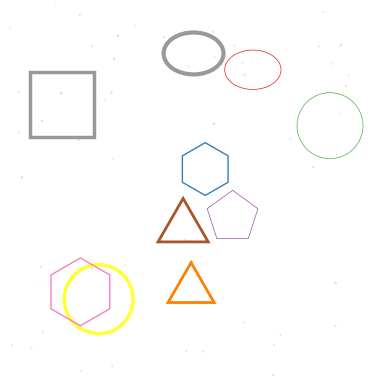[{"shape": "oval", "thickness": 0.5, "radius": 0.37, "center": [0.657, 0.819]}, {"shape": "hexagon", "thickness": 1, "radius": 0.34, "center": [0.533, 0.561]}, {"shape": "circle", "thickness": 0.5, "radius": 0.43, "center": [0.857, 0.674]}, {"shape": "pentagon", "thickness": 0.5, "radius": 0.35, "center": [0.604, 0.436]}, {"shape": "triangle", "thickness": 2, "radius": 0.35, "center": [0.496, 0.249]}, {"shape": "circle", "thickness": 2.5, "radius": 0.45, "center": [0.256, 0.223]}, {"shape": "triangle", "thickness": 2, "radius": 0.38, "center": [0.476, 0.409]}, {"shape": "hexagon", "thickness": 1, "radius": 0.44, "center": [0.209, 0.242]}, {"shape": "square", "thickness": 2.5, "radius": 0.42, "center": [0.161, 0.728]}, {"shape": "oval", "thickness": 3, "radius": 0.39, "center": [0.503, 0.861]}]